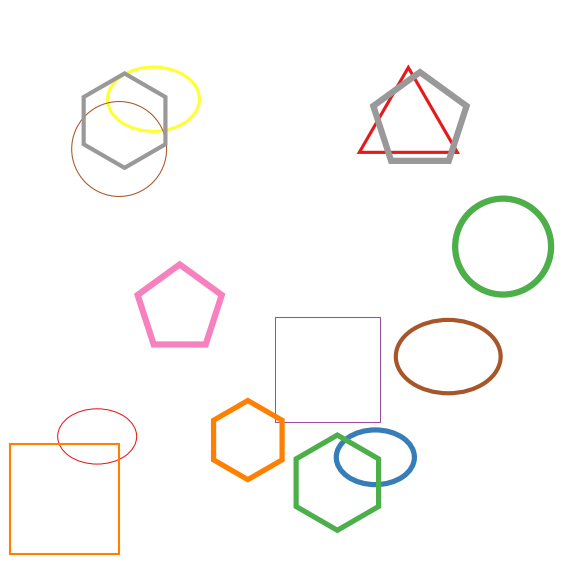[{"shape": "oval", "thickness": 0.5, "radius": 0.34, "center": [0.168, 0.243]}, {"shape": "triangle", "thickness": 1.5, "radius": 0.49, "center": [0.707, 0.784]}, {"shape": "oval", "thickness": 2.5, "radius": 0.34, "center": [0.65, 0.207]}, {"shape": "hexagon", "thickness": 2.5, "radius": 0.41, "center": [0.584, 0.163]}, {"shape": "circle", "thickness": 3, "radius": 0.42, "center": [0.871, 0.572]}, {"shape": "square", "thickness": 0.5, "radius": 0.45, "center": [0.568, 0.36]}, {"shape": "square", "thickness": 1, "radius": 0.47, "center": [0.112, 0.135]}, {"shape": "hexagon", "thickness": 2.5, "radius": 0.34, "center": [0.429, 0.237]}, {"shape": "oval", "thickness": 1.5, "radius": 0.4, "center": [0.266, 0.827]}, {"shape": "circle", "thickness": 0.5, "radius": 0.41, "center": [0.206, 0.741]}, {"shape": "oval", "thickness": 2, "radius": 0.45, "center": [0.776, 0.382]}, {"shape": "pentagon", "thickness": 3, "radius": 0.38, "center": [0.311, 0.465]}, {"shape": "pentagon", "thickness": 3, "radius": 0.42, "center": [0.727, 0.789]}, {"shape": "hexagon", "thickness": 2, "radius": 0.41, "center": [0.216, 0.79]}]